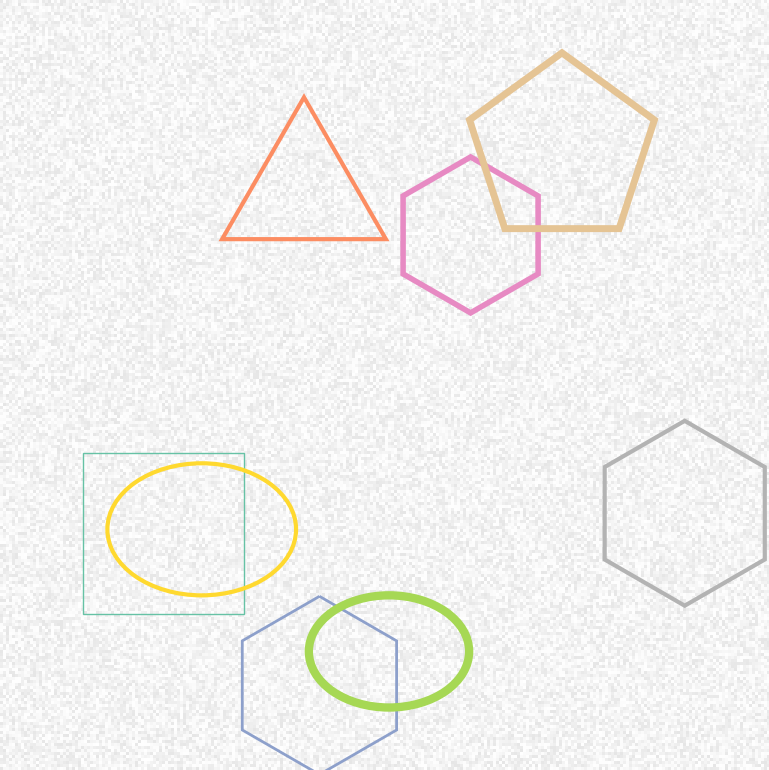[{"shape": "square", "thickness": 0.5, "radius": 0.52, "center": [0.212, 0.307]}, {"shape": "triangle", "thickness": 1.5, "radius": 0.61, "center": [0.395, 0.751]}, {"shape": "hexagon", "thickness": 1, "radius": 0.58, "center": [0.415, 0.11]}, {"shape": "hexagon", "thickness": 2, "radius": 0.51, "center": [0.611, 0.695]}, {"shape": "oval", "thickness": 3, "radius": 0.52, "center": [0.505, 0.154]}, {"shape": "oval", "thickness": 1.5, "radius": 0.61, "center": [0.262, 0.313]}, {"shape": "pentagon", "thickness": 2.5, "radius": 0.63, "center": [0.73, 0.805]}, {"shape": "hexagon", "thickness": 1.5, "radius": 0.6, "center": [0.889, 0.333]}]